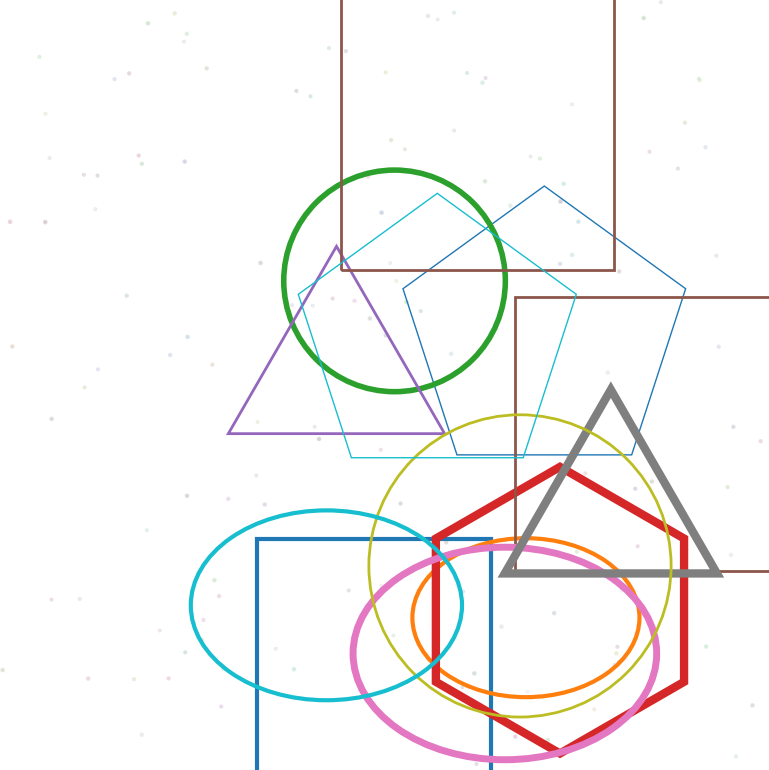[{"shape": "square", "thickness": 1.5, "radius": 0.76, "center": [0.486, 0.148]}, {"shape": "pentagon", "thickness": 0.5, "radius": 0.96, "center": [0.707, 0.565]}, {"shape": "oval", "thickness": 1.5, "radius": 0.74, "center": [0.683, 0.198]}, {"shape": "circle", "thickness": 2, "radius": 0.72, "center": [0.512, 0.635]}, {"shape": "hexagon", "thickness": 3, "radius": 0.93, "center": [0.727, 0.208]}, {"shape": "triangle", "thickness": 1, "radius": 0.81, "center": [0.437, 0.518]}, {"shape": "square", "thickness": 1, "radius": 0.89, "center": [0.62, 0.827]}, {"shape": "square", "thickness": 1, "radius": 0.89, "center": [0.847, 0.436]}, {"shape": "oval", "thickness": 2.5, "radius": 0.99, "center": [0.656, 0.151]}, {"shape": "triangle", "thickness": 3, "radius": 0.8, "center": [0.793, 0.335]}, {"shape": "circle", "thickness": 1, "radius": 0.98, "center": [0.675, 0.265]}, {"shape": "oval", "thickness": 1.5, "radius": 0.88, "center": [0.424, 0.214]}, {"shape": "pentagon", "thickness": 0.5, "radius": 0.95, "center": [0.568, 0.559]}]